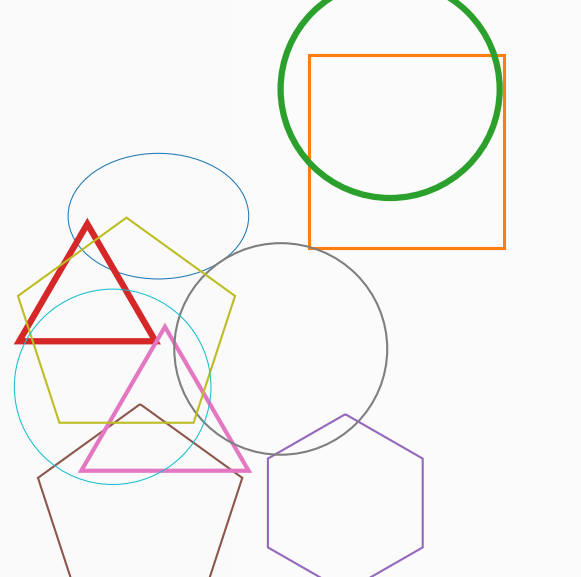[{"shape": "oval", "thickness": 0.5, "radius": 0.78, "center": [0.273, 0.625]}, {"shape": "square", "thickness": 1.5, "radius": 0.84, "center": [0.699, 0.736]}, {"shape": "circle", "thickness": 3, "radius": 0.94, "center": [0.671, 0.845]}, {"shape": "triangle", "thickness": 3, "radius": 0.68, "center": [0.15, 0.476]}, {"shape": "hexagon", "thickness": 1, "radius": 0.77, "center": [0.594, 0.128]}, {"shape": "pentagon", "thickness": 1, "radius": 0.92, "center": [0.241, 0.115]}, {"shape": "triangle", "thickness": 2, "radius": 0.83, "center": [0.284, 0.267]}, {"shape": "circle", "thickness": 1, "radius": 0.92, "center": [0.483, 0.395]}, {"shape": "pentagon", "thickness": 1, "radius": 0.98, "center": [0.218, 0.426]}, {"shape": "circle", "thickness": 0.5, "radius": 0.85, "center": [0.194, 0.329]}]